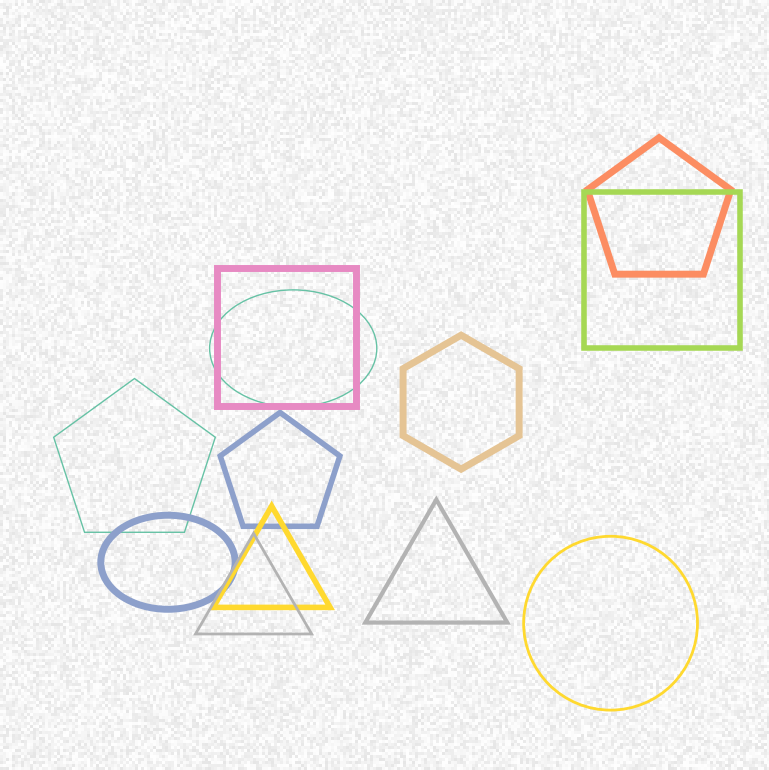[{"shape": "oval", "thickness": 0.5, "radius": 0.54, "center": [0.381, 0.548]}, {"shape": "pentagon", "thickness": 0.5, "radius": 0.55, "center": [0.175, 0.398]}, {"shape": "pentagon", "thickness": 2.5, "radius": 0.49, "center": [0.856, 0.723]}, {"shape": "pentagon", "thickness": 2, "radius": 0.41, "center": [0.364, 0.383]}, {"shape": "oval", "thickness": 2.5, "radius": 0.44, "center": [0.218, 0.27]}, {"shape": "square", "thickness": 2.5, "radius": 0.45, "center": [0.372, 0.563]}, {"shape": "square", "thickness": 2, "radius": 0.51, "center": [0.859, 0.649]}, {"shape": "circle", "thickness": 1, "radius": 0.56, "center": [0.793, 0.191]}, {"shape": "triangle", "thickness": 2, "radius": 0.44, "center": [0.353, 0.255]}, {"shape": "hexagon", "thickness": 2.5, "radius": 0.44, "center": [0.599, 0.478]}, {"shape": "triangle", "thickness": 1, "radius": 0.44, "center": [0.329, 0.22]}, {"shape": "triangle", "thickness": 1.5, "radius": 0.53, "center": [0.567, 0.245]}]